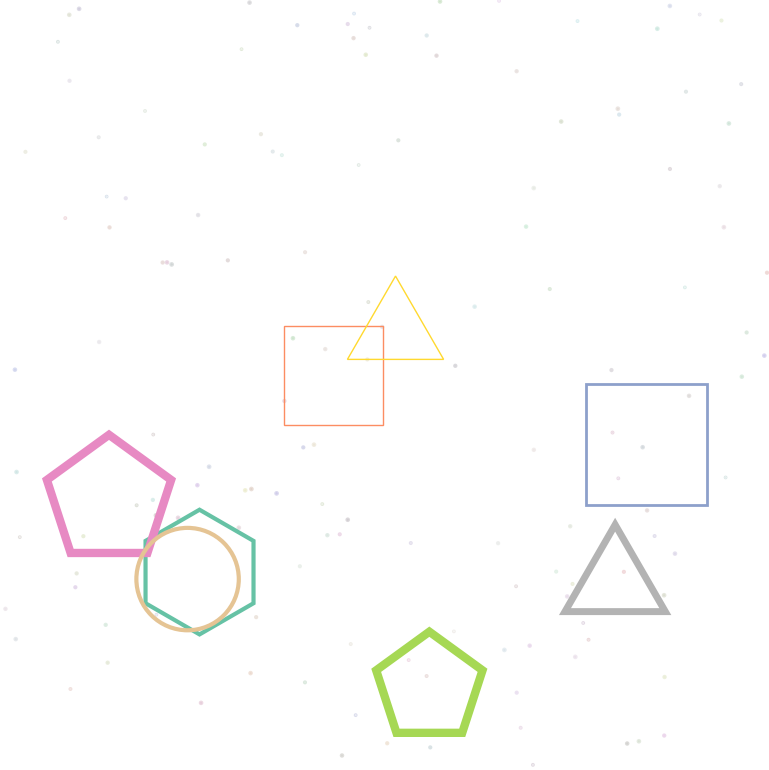[{"shape": "hexagon", "thickness": 1.5, "radius": 0.4, "center": [0.259, 0.257]}, {"shape": "square", "thickness": 0.5, "radius": 0.32, "center": [0.433, 0.512]}, {"shape": "square", "thickness": 1, "radius": 0.39, "center": [0.84, 0.422]}, {"shape": "pentagon", "thickness": 3, "radius": 0.42, "center": [0.142, 0.35]}, {"shape": "pentagon", "thickness": 3, "radius": 0.36, "center": [0.558, 0.107]}, {"shape": "triangle", "thickness": 0.5, "radius": 0.36, "center": [0.514, 0.569]}, {"shape": "circle", "thickness": 1.5, "radius": 0.33, "center": [0.244, 0.248]}, {"shape": "triangle", "thickness": 2.5, "radius": 0.38, "center": [0.799, 0.243]}]